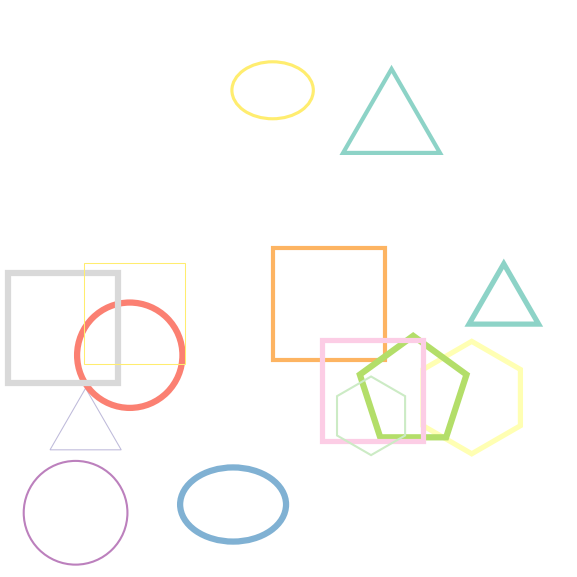[{"shape": "triangle", "thickness": 2.5, "radius": 0.35, "center": [0.872, 0.473]}, {"shape": "triangle", "thickness": 2, "radius": 0.48, "center": [0.678, 0.783]}, {"shape": "hexagon", "thickness": 2.5, "radius": 0.49, "center": [0.817, 0.311]}, {"shape": "triangle", "thickness": 0.5, "radius": 0.36, "center": [0.148, 0.256]}, {"shape": "circle", "thickness": 3, "radius": 0.46, "center": [0.225, 0.384]}, {"shape": "oval", "thickness": 3, "radius": 0.46, "center": [0.404, 0.126]}, {"shape": "square", "thickness": 2, "radius": 0.48, "center": [0.57, 0.473]}, {"shape": "pentagon", "thickness": 3, "radius": 0.49, "center": [0.715, 0.32]}, {"shape": "square", "thickness": 2.5, "radius": 0.44, "center": [0.644, 0.323]}, {"shape": "square", "thickness": 3, "radius": 0.48, "center": [0.108, 0.432]}, {"shape": "circle", "thickness": 1, "radius": 0.45, "center": [0.131, 0.111]}, {"shape": "hexagon", "thickness": 1, "radius": 0.34, "center": [0.643, 0.279]}, {"shape": "square", "thickness": 0.5, "radius": 0.43, "center": [0.233, 0.456]}, {"shape": "oval", "thickness": 1.5, "radius": 0.35, "center": [0.472, 0.843]}]